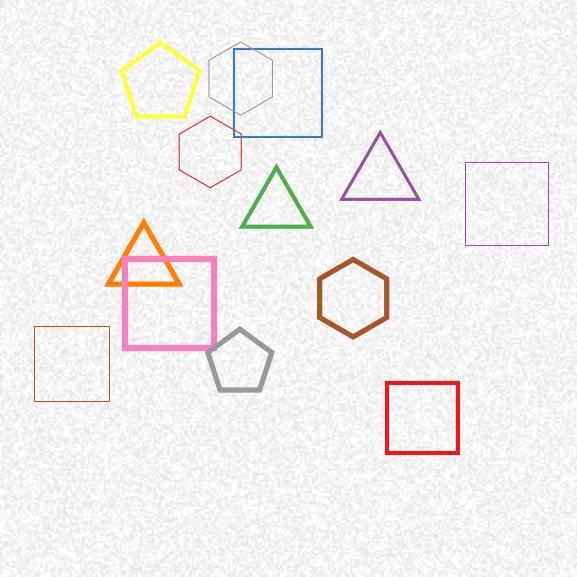[{"shape": "square", "thickness": 2, "radius": 0.31, "center": [0.731, 0.275]}, {"shape": "hexagon", "thickness": 0.5, "radius": 0.31, "center": [0.364, 0.736]}, {"shape": "square", "thickness": 1, "radius": 0.38, "center": [0.481, 0.838]}, {"shape": "triangle", "thickness": 2, "radius": 0.34, "center": [0.479, 0.641]}, {"shape": "square", "thickness": 0.5, "radius": 0.36, "center": [0.877, 0.647]}, {"shape": "triangle", "thickness": 1.5, "radius": 0.39, "center": [0.658, 0.693]}, {"shape": "triangle", "thickness": 2.5, "radius": 0.35, "center": [0.249, 0.543]}, {"shape": "pentagon", "thickness": 2, "radius": 0.35, "center": [0.278, 0.855]}, {"shape": "square", "thickness": 0.5, "radius": 0.32, "center": [0.124, 0.369]}, {"shape": "hexagon", "thickness": 2.5, "radius": 0.34, "center": [0.612, 0.483]}, {"shape": "square", "thickness": 3, "radius": 0.38, "center": [0.294, 0.473]}, {"shape": "hexagon", "thickness": 0.5, "radius": 0.32, "center": [0.417, 0.863]}, {"shape": "pentagon", "thickness": 2.5, "radius": 0.29, "center": [0.415, 0.371]}]